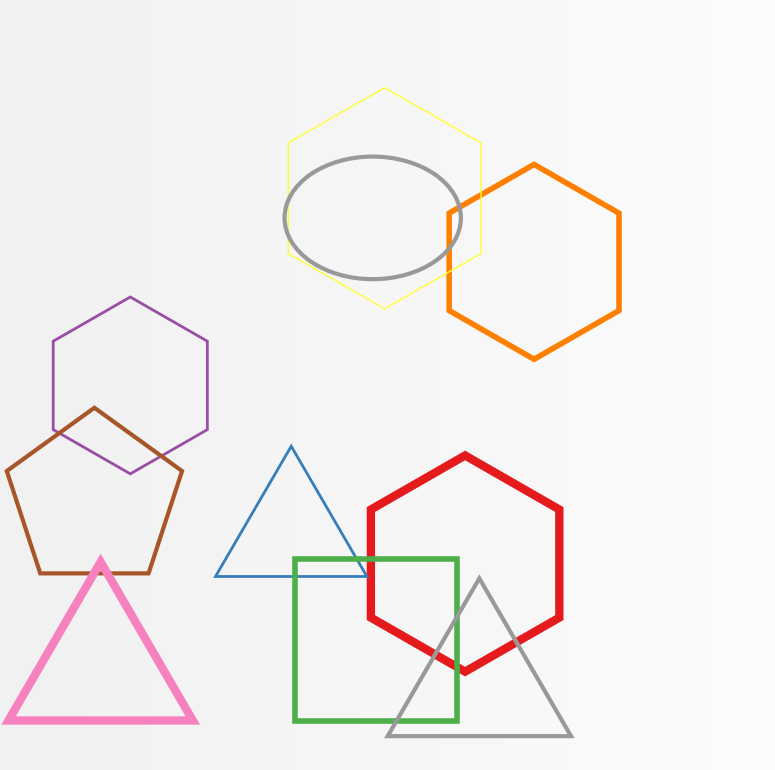[{"shape": "hexagon", "thickness": 3, "radius": 0.7, "center": [0.6, 0.268]}, {"shape": "triangle", "thickness": 1, "radius": 0.56, "center": [0.376, 0.308]}, {"shape": "square", "thickness": 2, "radius": 0.52, "center": [0.485, 0.169]}, {"shape": "hexagon", "thickness": 1, "radius": 0.57, "center": [0.168, 0.499]}, {"shape": "hexagon", "thickness": 2, "radius": 0.63, "center": [0.689, 0.66]}, {"shape": "hexagon", "thickness": 0.5, "radius": 0.72, "center": [0.496, 0.743]}, {"shape": "pentagon", "thickness": 1.5, "radius": 0.59, "center": [0.122, 0.352]}, {"shape": "triangle", "thickness": 3, "radius": 0.69, "center": [0.13, 0.133]}, {"shape": "oval", "thickness": 1.5, "radius": 0.57, "center": [0.481, 0.717]}, {"shape": "triangle", "thickness": 1.5, "radius": 0.68, "center": [0.619, 0.112]}]